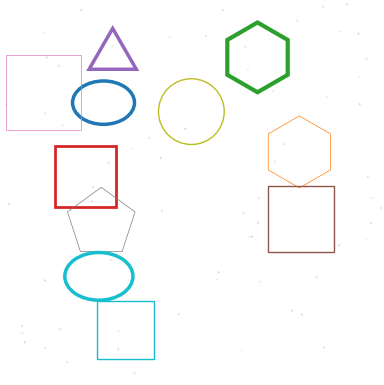[{"shape": "oval", "thickness": 2.5, "radius": 0.4, "center": [0.269, 0.733]}, {"shape": "hexagon", "thickness": 0.5, "radius": 0.47, "center": [0.778, 0.605]}, {"shape": "hexagon", "thickness": 3, "radius": 0.45, "center": [0.669, 0.851]}, {"shape": "square", "thickness": 2, "radius": 0.39, "center": [0.222, 0.542]}, {"shape": "triangle", "thickness": 2.5, "radius": 0.35, "center": [0.293, 0.855]}, {"shape": "square", "thickness": 1, "radius": 0.43, "center": [0.782, 0.431]}, {"shape": "square", "thickness": 0.5, "radius": 0.49, "center": [0.113, 0.76]}, {"shape": "pentagon", "thickness": 0.5, "radius": 0.46, "center": [0.263, 0.421]}, {"shape": "circle", "thickness": 1, "radius": 0.43, "center": [0.497, 0.71]}, {"shape": "oval", "thickness": 2.5, "radius": 0.44, "center": [0.257, 0.282]}, {"shape": "square", "thickness": 1, "radius": 0.37, "center": [0.326, 0.142]}]